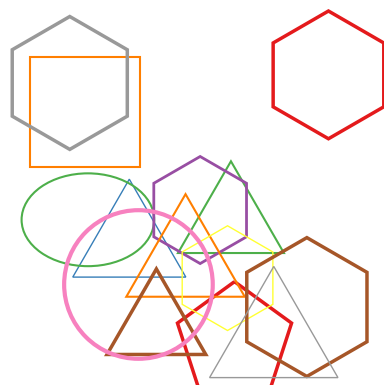[{"shape": "pentagon", "thickness": 2.5, "radius": 0.78, "center": [0.609, 0.113]}, {"shape": "hexagon", "thickness": 2.5, "radius": 0.83, "center": [0.853, 0.805]}, {"shape": "triangle", "thickness": 1, "radius": 0.85, "center": [0.336, 0.365]}, {"shape": "oval", "thickness": 1.5, "radius": 0.86, "center": [0.228, 0.429]}, {"shape": "triangle", "thickness": 1.5, "radius": 0.79, "center": [0.6, 0.422]}, {"shape": "hexagon", "thickness": 2, "radius": 0.7, "center": [0.52, 0.454]}, {"shape": "square", "thickness": 1.5, "radius": 0.71, "center": [0.221, 0.709]}, {"shape": "triangle", "thickness": 1.5, "radius": 0.89, "center": [0.482, 0.318]}, {"shape": "hexagon", "thickness": 1, "radius": 0.68, "center": [0.591, 0.278]}, {"shape": "triangle", "thickness": 2.5, "radius": 0.74, "center": [0.406, 0.153]}, {"shape": "hexagon", "thickness": 2.5, "radius": 0.9, "center": [0.797, 0.202]}, {"shape": "circle", "thickness": 3, "radius": 0.97, "center": [0.36, 0.261]}, {"shape": "triangle", "thickness": 1, "radius": 0.96, "center": [0.711, 0.115]}, {"shape": "hexagon", "thickness": 2.5, "radius": 0.86, "center": [0.181, 0.785]}]